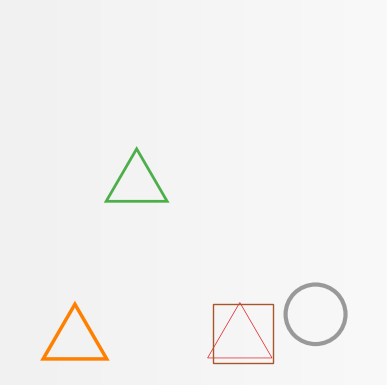[{"shape": "triangle", "thickness": 0.5, "radius": 0.48, "center": [0.619, 0.118]}, {"shape": "triangle", "thickness": 2, "radius": 0.45, "center": [0.353, 0.523]}, {"shape": "triangle", "thickness": 2.5, "radius": 0.47, "center": [0.193, 0.115]}, {"shape": "square", "thickness": 1, "radius": 0.38, "center": [0.627, 0.134]}, {"shape": "circle", "thickness": 3, "radius": 0.39, "center": [0.814, 0.184]}]